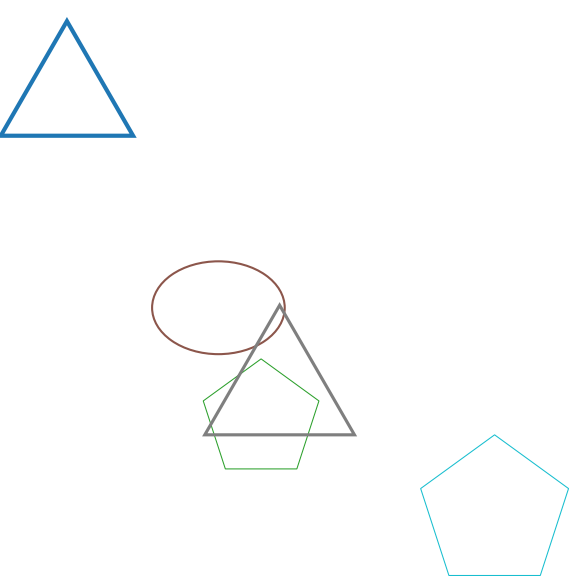[{"shape": "triangle", "thickness": 2, "radius": 0.66, "center": [0.116, 0.83]}, {"shape": "pentagon", "thickness": 0.5, "radius": 0.53, "center": [0.452, 0.272]}, {"shape": "oval", "thickness": 1, "radius": 0.57, "center": [0.378, 0.466]}, {"shape": "triangle", "thickness": 1.5, "radius": 0.75, "center": [0.484, 0.321]}, {"shape": "pentagon", "thickness": 0.5, "radius": 0.67, "center": [0.856, 0.112]}]